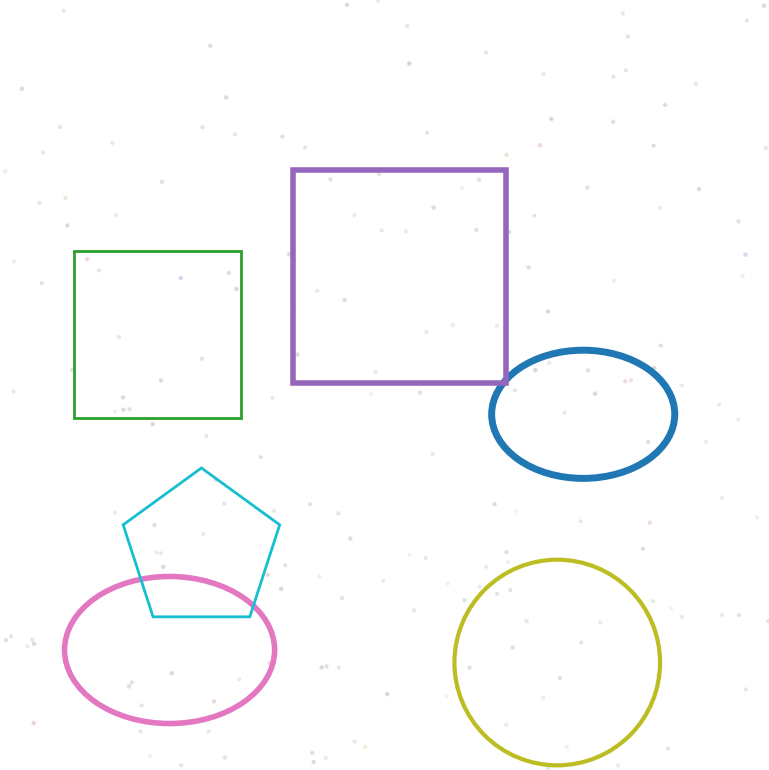[{"shape": "oval", "thickness": 2.5, "radius": 0.59, "center": [0.757, 0.462]}, {"shape": "square", "thickness": 1, "radius": 0.54, "center": [0.205, 0.566]}, {"shape": "square", "thickness": 2, "radius": 0.69, "center": [0.519, 0.64]}, {"shape": "oval", "thickness": 2, "radius": 0.68, "center": [0.22, 0.156]}, {"shape": "circle", "thickness": 1.5, "radius": 0.67, "center": [0.724, 0.14]}, {"shape": "pentagon", "thickness": 1, "radius": 0.53, "center": [0.262, 0.285]}]